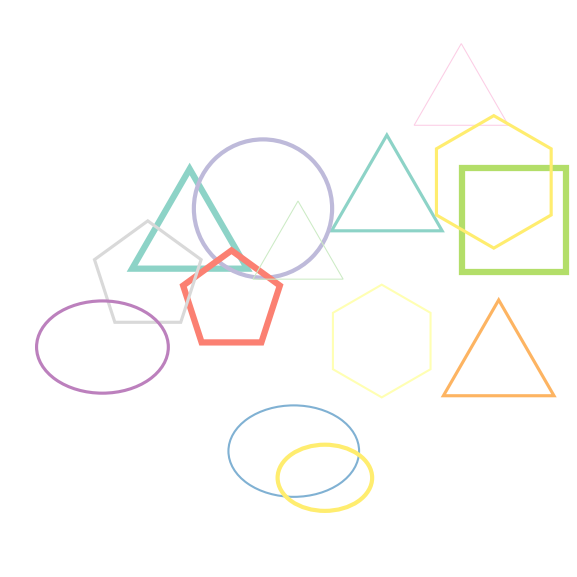[{"shape": "triangle", "thickness": 1.5, "radius": 0.55, "center": [0.67, 0.655]}, {"shape": "triangle", "thickness": 3, "radius": 0.58, "center": [0.328, 0.591]}, {"shape": "hexagon", "thickness": 1, "radius": 0.49, "center": [0.661, 0.409]}, {"shape": "circle", "thickness": 2, "radius": 0.6, "center": [0.455, 0.638]}, {"shape": "pentagon", "thickness": 3, "radius": 0.44, "center": [0.401, 0.477]}, {"shape": "oval", "thickness": 1, "radius": 0.57, "center": [0.509, 0.218]}, {"shape": "triangle", "thickness": 1.5, "radius": 0.55, "center": [0.864, 0.369]}, {"shape": "square", "thickness": 3, "radius": 0.45, "center": [0.89, 0.618]}, {"shape": "triangle", "thickness": 0.5, "radius": 0.47, "center": [0.799, 0.829]}, {"shape": "pentagon", "thickness": 1.5, "radius": 0.49, "center": [0.256, 0.52]}, {"shape": "oval", "thickness": 1.5, "radius": 0.57, "center": [0.177, 0.398]}, {"shape": "triangle", "thickness": 0.5, "radius": 0.45, "center": [0.516, 0.561]}, {"shape": "hexagon", "thickness": 1.5, "radius": 0.57, "center": [0.855, 0.684]}, {"shape": "oval", "thickness": 2, "radius": 0.41, "center": [0.563, 0.172]}]